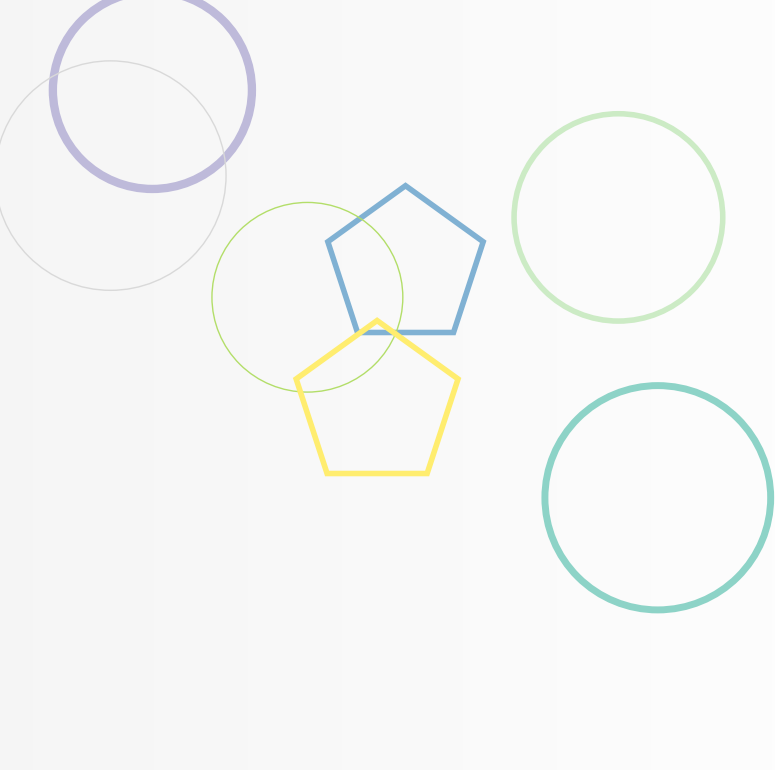[{"shape": "circle", "thickness": 2.5, "radius": 0.73, "center": [0.849, 0.354]}, {"shape": "circle", "thickness": 3, "radius": 0.64, "center": [0.197, 0.883]}, {"shape": "pentagon", "thickness": 2, "radius": 0.53, "center": [0.523, 0.653]}, {"shape": "circle", "thickness": 0.5, "radius": 0.62, "center": [0.397, 0.614]}, {"shape": "circle", "thickness": 0.5, "radius": 0.75, "center": [0.143, 0.772]}, {"shape": "circle", "thickness": 2, "radius": 0.67, "center": [0.798, 0.718]}, {"shape": "pentagon", "thickness": 2, "radius": 0.55, "center": [0.487, 0.474]}]